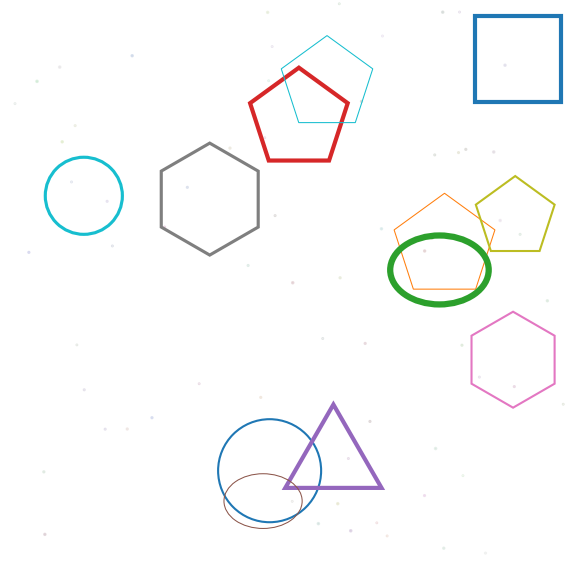[{"shape": "circle", "thickness": 1, "radius": 0.45, "center": [0.467, 0.184]}, {"shape": "square", "thickness": 2, "radius": 0.37, "center": [0.897, 0.898]}, {"shape": "pentagon", "thickness": 0.5, "radius": 0.46, "center": [0.77, 0.573]}, {"shape": "oval", "thickness": 3, "radius": 0.43, "center": [0.761, 0.532]}, {"shape": "pentagon", "thickness": 2, "radius": 0.44, "center": [0.518, 0.793]}, {"shape": "triangle", "thickness": 2, "radius": 0.48, "center": [0.577, 0.202]}, {"shape": "oval", "thickness": 0.5, "radius": 0.34, "center": [0.456, 0.131]}, {"shape": "hexagon", "thickness": 1, "radius": 0.42, "center": [0.888, 0.376]}, {"shape": "hexagon", "thickness": 1.5, "radius": 0.48, "center": [0.363, 0.654]}, {"shape": "pentagon", "thickness": 1, "radius": 0.36, "center": [0.892, 0.623]}, {"shape": "circle", "thickness": 1.5, "radius": 0.33, "center": [0.145, 0.66]}, {"shape": "pentagon", "thickness": 0.5, "radius": 0.42, "center": [0.566, 0.854]}]